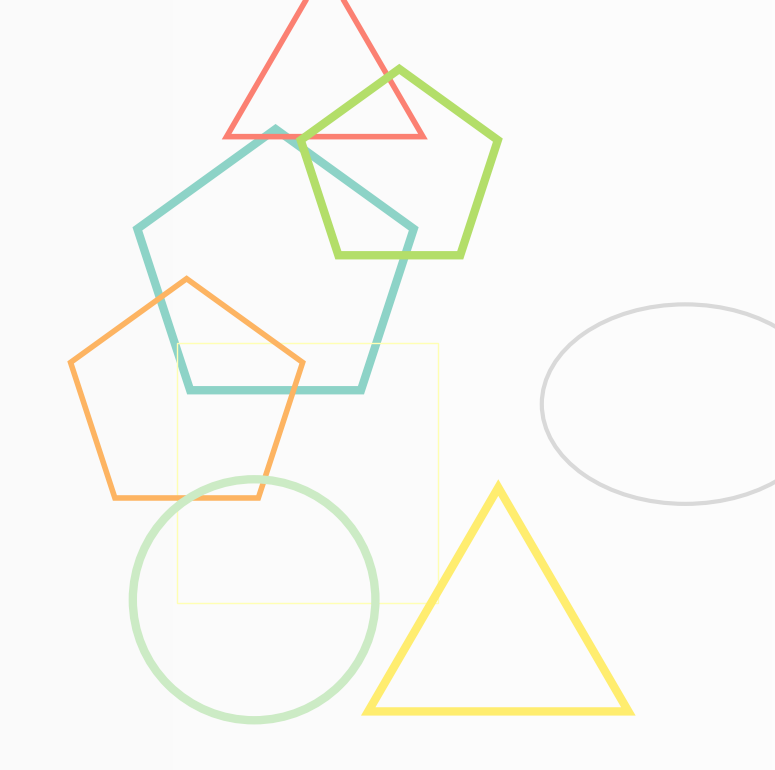[{"shape": "pentagon", "thickness": 3, "radius": 0.94, "center": [0.356, 0.645]}, {"shape": "square", "thickness": 0.5, "radius": 0.84, "center": [0.397, 0.385]}, {"shape": "triangle", "thickness": 2, "radius": 0.73, "center": [0.419, 0.896]}, {"shape": "pentagon", "thickness": 2, "radius": 0.79, "center": [0.241, 0.481]}, {"shape": "pentagon", "thickness": 3, "radius": 0.67, "center": [0.515, 0.777]}, {"shape": "oval", "thickness": 1.5, "radius": 0.93, "center": [0.884, 0.475]}, {"shape": "circle", "thickness": 3, "radius": 0.78, "center": [0.328, 0.221]}, {"shape": "triangle", "thickness": 3, "radius": 0.97, "center": [0.643, 0.173]}]